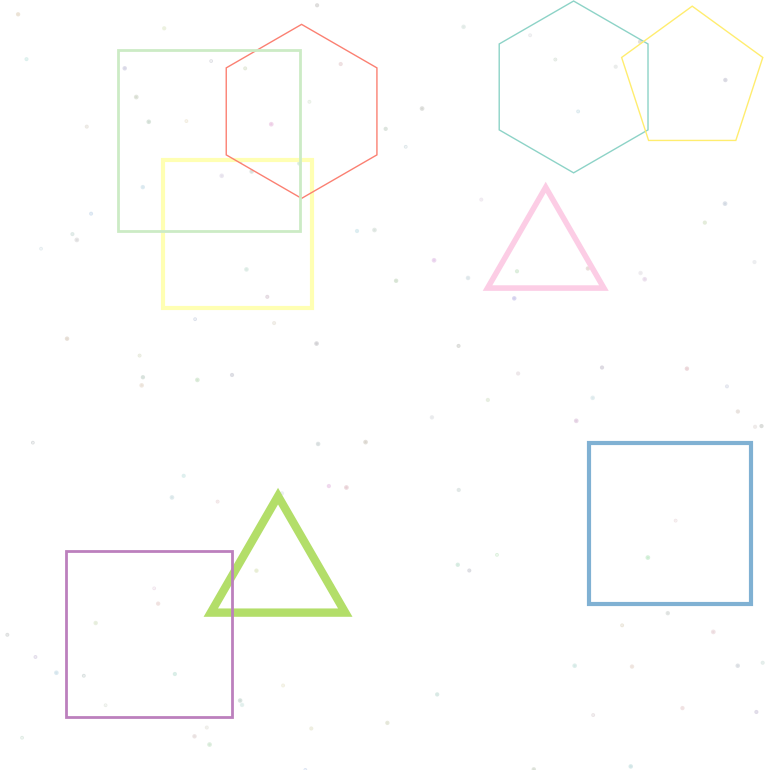[{"shape": "hexagon", "thickness": 0.5, "radius": 0.56, "center": [0.745, 0.887]}, {"shape": "square", "thickness": 1.5, "radius": 0.48, "center": [0.308, 0.696]}, {"shape": "hexagon", "thickness": 0.5, "radius": 0.56, "center": [0.392, 0.855]}, {"shape": "square", "thickness": 1.5, "radius": 0.52, "center": [0.87, 0.32]}, {"shape": "triangle", "thickness": 3, "radius": 0.5, "center": [0.361, 0.255]}, {"shape": "triangle", "thickness": 2, "radius": 0.44, "center": [0.709, 0.67]}, {"shape": "square", "thickness": 1, "radius": 0.54, "center": [0.194, 0.176]}, {"shape": "square", "thickness": 1, "radius": 0.59, "center": [0.272, 0.818]}, {"shape": "pentagon", "thickness": 0.5, "radius": 0.48, "center": [0.899, 0.896]}]